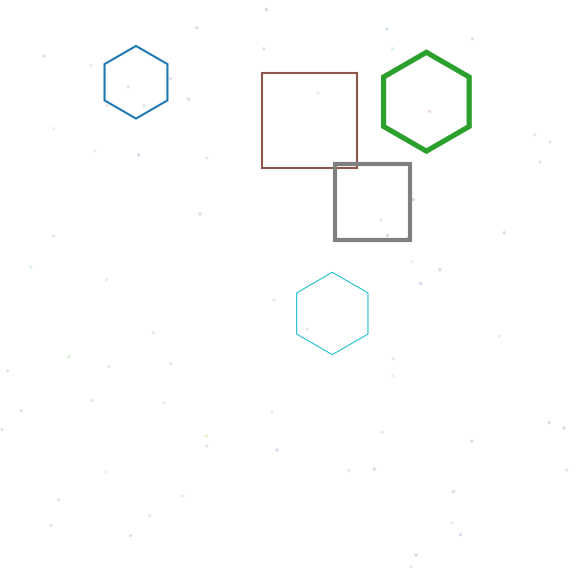[{"shape": "hexagon", "thickness": 1, "radius": 0.31, "center": [0.235, 0.857]}, {"shape": "hexagon", "thickness": 2.5, "radius": 0.43, "center": [0.738, 0.823]}, {"shape": "square", "thickness": 1, "radius": 0.41, "center": [0.536, 0.79]}, {"shape": "square", "thickness": 2, "radius": 0.33, "center": [0.646, 0.649]}, {"shape": "hexagon", "thickness": 0.5, "radius": 0.36, "center": [0.575, 0.456]}]